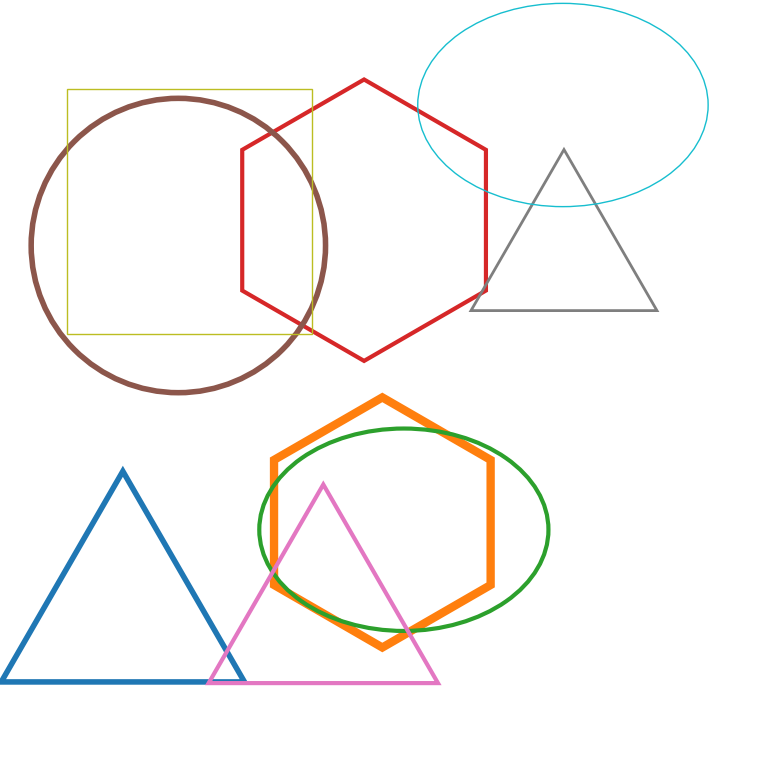[{"shape": "triangle", "thickness": 2, "radius": 0.91, "center": [0.16, 0.206]}, {"shape": "hexagon", "thickness": 3, "radius": 0.81, "center": [0.497, 0.321]}, {"shape": "oval", "thickness": 1.5, "radius": 0.94, "center": [0.524, 0.312]}, {"shape": "hexagon", "thickness": 1.5, "radius": 0.91, "center": [0.473, 0.714]}, {"shape": "circle", "thickness": 2, "radius": 0.96, "center": [0.232, 0.681]}, {"shape": "triangle", "thickness": 1.5, "radius": 0.86, "center": [0.42, 0.199]}, {"shape": "triangle", "thickness": 1, "radius": 0.7, "center": [0.732, 0.666]}, {"shape": "square", "thickness": 0.5, "radius": 0.8, "center": [0.246, 0.726]}, {"shape": "oval", "thickness": 0.5, "radius": 0.94, "center": [0.731, 0.864]}]